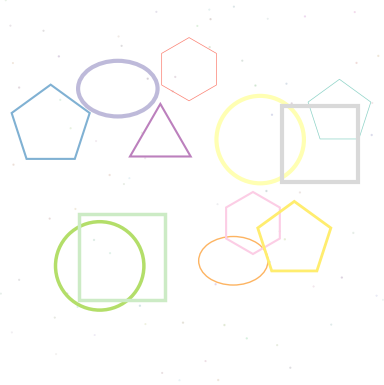[{"shape": "pentagon", "thickness": 0.5, "radius": 0.43, "center": [0.882, 0.708]}, {"shape": "circle", "thickness": 3, "radius": 0.57, "center": [0.676, 0.637]}, {"shape": "oval", "thickness": 3, "radius": 0.52, "center": [0.306, 0.77]}, {"shape": "hexagon", "thickness": 0.5, "radius": 0.41, "center": [0.491, 0.82]}, {"shape": "pentagon", "thickness": 1.5, "radius": 0.53, "center": [0.132, 0.674]}, {"shape": "oval", "thickness": 1, "radius": 0.45, "center": [0.606, 0.323]}, {"shape": "circle", "thickness": 2.5, "radius": 0.57, "center": [0.259, 0.309]}, {"shape": "hexagon", "thickness": 1.5, "radius": 0.4, "center": [0.657, 0.421]}, {"shape": "square", "thickness": 3, "radius": 0.5, "center": [0.831, 0.626]}, {"shape": "triangle", "thickness": 1.5, "radius": 0.45, "center": [0.416, 0.639]}, {"shape": "square", "thickness": 2.5, "radius": 0.55, "center": [0.317, 0.332]}, {"shape": "pentagon", "thickness": 2, "radius": 0.5, "center": [0.764, 0.377]}]